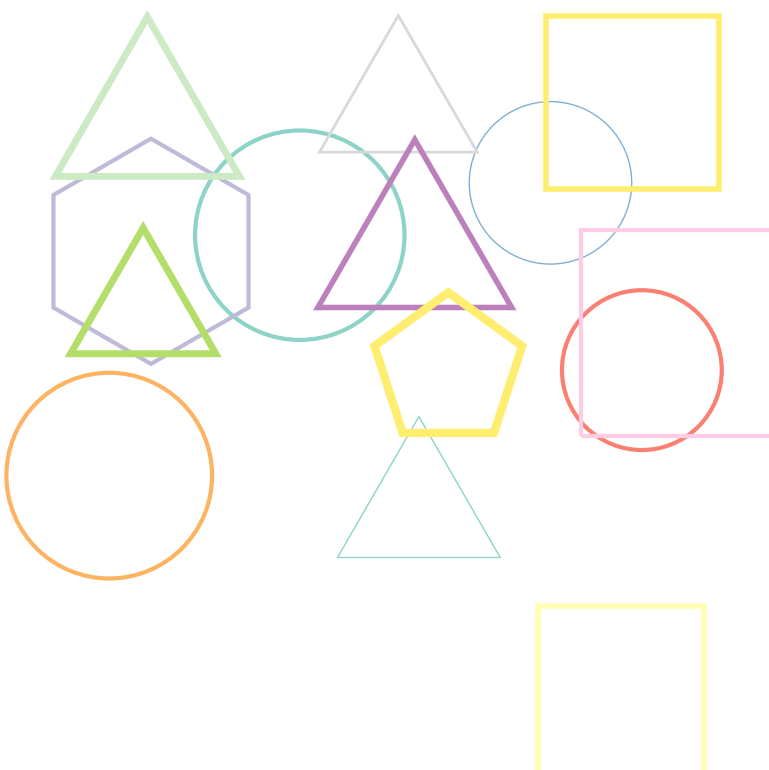[{"shape": "triangle", "thickness": 0.5, "radius": 0.61, "center": [0.544, 0.337]}, {"shape": "circle", "thickness": 1.5, "radius": 0.68, "center": [0.389, 0.695]}, {"shape": "square", "thickness": 2, "radius": 0.54, "center": [0.806, 0.105]}, {"shape": "hexagon", "thickness": 1.5, "radius": 0.73, "center": [0.196, 0.674]}, {"shape": "circle", "thickness": 1.5, "radius": 0.52, "center": [0.834, 0.519]}, {"shape": "circle", "thickness": 0.5, "radius": 0.53, "center": [0.715, 0.763]}, {"shape": "circle", "thickness": 1.5, "radius": 0.67, "center": [0.142, 0.382]}, {"shape": "triangle", "thickness": 2.5, "radius": 0.54, "center": [0.186, 0.595]}, {"shape": "square", "thickness": 1.5, "radius": 0.67, "center": [0.889, 0.567]}, {"shape": "triangle", "thickness": 1, "radius": 0.59, "center": [0.517, 0.862]}, {"shape": "triangle", "thickness": 2, "radius": 0.73, "center": [0.539, 0.673]}, {"shape": "triangle", "thickness": 2.5, "radius": 0.69, "center": [0.191, 0.84]}, {"shape": "pentagon", "thickness": 3, "radius": 0.5, "center": [0.582, 0.519]}, {"shape": "square", "thickness": 2, "radius": 0.56, "center": [0.821, 0.866]}]